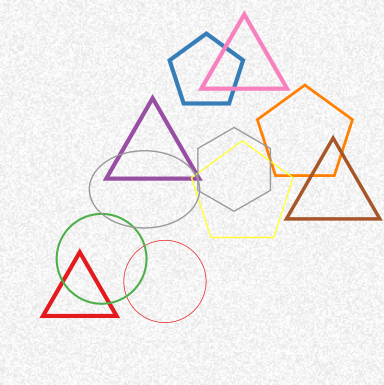[{"shape": "triangle", "thickness": 3, "radius": 0.55, "center": [0.207, 0.235]}, {"shape": "circle", "thickness": 0.5, "radius": 0.53, "center": [0.428, 0.269]}, {"shape": "pentagon", "thickness": 3, "radius": 0.5, "center": [0.536, 0.812]}, {"shape": "circle", "thickness": 1.5, "radius": 0.58, "center": [0.264, 0.328]}, {"shape": "triangle", "thickness": 3, "radius": 0.7, "center": [0.396, 0.606]}, {"shape": "pentagon", "thickness": 2, "radius": 0.65, "center": [0.792, 0.649]}, {"shape": "pentagon", "thickness": 1, "radius": 0.69, "center": [0.629, 0.495]}, {"shape": "triangle", "thickness": 2.5, "radius": 0.7, "center": [0.865, 0.501]}, {"shape": "triangle", "thickness": 3, "radius": 0.64, "center": [0.634, 0.834]}, {"shape": "hexagon", "thickness": 1, "radius": 0.54, "center": [0.608, 0.56]}, {"shape": "oval", "thickness": 1, "radius": 0.72, "center": [0.375, 0.508]}]